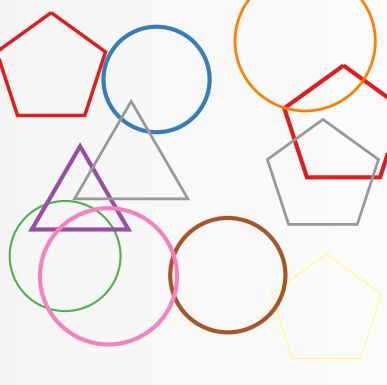[{"shape": "pentagon", "thickness": 3, "radius": 0.8, "center": [0.886, 0.669]}, {"shape": "pentagon", "thickness": 2.5, "radius": 0.74, "center": [0.132, 0.82]}, {"shape": "circle", "thickness": 3, "radius": 0.68, "center": [0.404, 0.794]}, {"shape": "circle", "thickness": 1.5, "radius": 0.72, "center": [0.168, 0.335]}, {"shape": "triangle", "thickness": 3, "radius": 0.72, "center": [0.207, 0.476]}, {"shape": "circle", "thickness": 2, "radius": 0.91, "center": [0.788, 0.893]}, {"shape": "pentagon", "thickness": 0.5, "radius": 0.75, "center": [0.842, 0.19]}, {"shape": "circle", "thickness": 3, "radius": 0.74, "center": [0.588, 0.285]}, {"shape": "circle", "thickness": 3, "radius": 0.88, "center": [0.28, 0.282]}, {"shape": "pentagon", "thickness": 2, "radius": 0.75, "center": [0.833, 0.539]}, {"shape": "triangle", "thickness": 2, "radius": 0.84, "center": [0.339, 0.568]}]